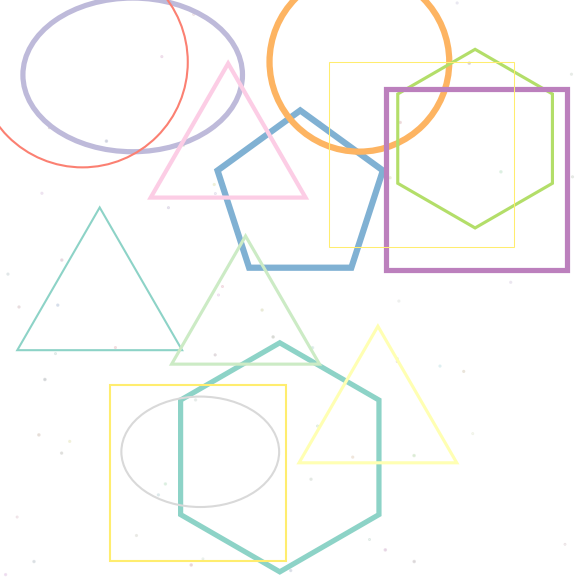[{"shape": "triangle", "thickness": 1, "radius": 0.82, "center": [0.173, 0.475]}, {"shape": "hexagon", "thickness": 2.5, "radius": 0.99, "center": [0.484, 0.207]}, {"shape": "triangle", "thickness": 1.5, "radius": 0.79, "center": [0.654, 0.277]}, {"shape": "oval", "thickness": 2.5, "radius": 0.95, "center": [0.23, 0.869]}, {"shape": "circle", "thickness": 1, "radius": 0.91, "center": [0.143, 0.892]}, {"shape": "pentagon", "thickness": 3, "radius": 0.75, "center": [0.52, 0.657]}, {"shape": "circle", "thickness": 3, "radius": 0.78, "center": [0.622, 0.892]}, {"shape": "hexagon", "thickness": 1.5, "radius": 0.77, "center": [0.823, 0.759]}, {"shape": "triangle", "thickness": 2, "radius": 0.77, "center": [0.395, 0.734]}, {"shape": "oval", "thickness": 1, "radius": 0.68, "center": [0.347, 0.217]}, {"shape": "square", "thickness": 2.5, "radius": 0.78, "center": [0.825, 0.688]}, {"shape": "triangle", "thickness": 1.5, "radius": 0.74, "center": [0.425, 0.443]}, {"shape": "square", "thickness": 1, "radius": 0.76, "center": [0.343, 0.18]}, {"shape": "square", "thickness": 0.5, "radius": 0.8, "center": [0.729, 0.731]}]